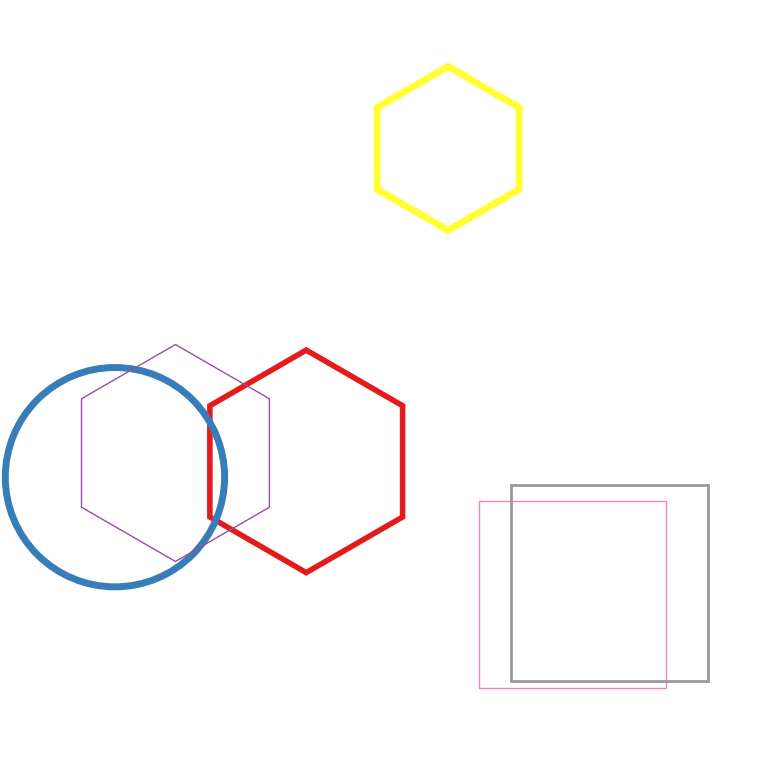[{"shape": "hexagon", "thickness": 2, "radius": 0.72, "center": [0.398, 0.401]}, {"shape": "circle", "thickness": 2.5, "radius": 0.71, "center": [0.149, 0.38]}, {"shape": "hexagon", "thickness": 0.5, "radius": 0.7, "center": [0.228, 0.412]}, {"shape": "hexagon", "thickness": 2.5, "radius": 0.53, "center": [0.582, 0.807]}, {"shape": "square", "thickness": 0.5, "radius": 0.61, "center": [0.744, 0.228]}, {"shape": "square", "thickness": 1, "radius": 0.64, "center": [0.791, 0.243]}]